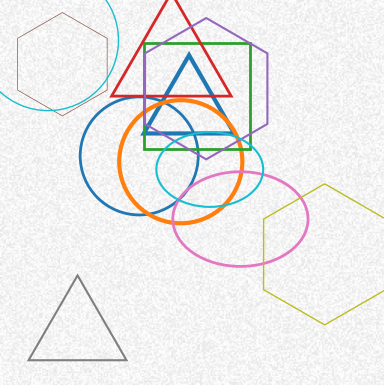[{"shape": "circle", "thickness": 2, "radius": 0.77, "center": [0.362, 0.595]}, {"shape": "triangle", "thickness": 3, "radius": 0.68, "center": [0.491, 0.721]}, {"shape": "circle", "thickness": 3, "radius": 0.8, "center": [0.47, 0.58]}, {"shape": "square", "thickness": 2, "radius": 0.69, "center": [0.511, 0.752]}, {"shape": "triangle", "thickness": 2, "radius": 0.9, "center": [0.445, 0.84]}, {"shape": "hexagon", "thickness": 1.5, "radius": 0.92, "center": [0.536, 0.77]}, {"shape": "hexagon", "thickness": 0.5, "radius": 0.67, "center": [0.162, 0.833]}, {"shape": "oval", "thickness": 2, "radius": 0.88, "center": [0.624, 0.431]}, {"shape": "triangle", "thickness": 1.5, "radius": 0.73, "center": [0.201, 0.138]}, {"shape": "hexagon", "thickness": 1, "radius": 0.92, "center": [0.843, 0.339]}, {"shape": "oval", "thickness": 1.5, "radius": 0.69, "center": [0.545, 0.56]}, {"shape": "circle", "thickness": 1, "radius": 0.92, "center": [0.125, 0.896]}]